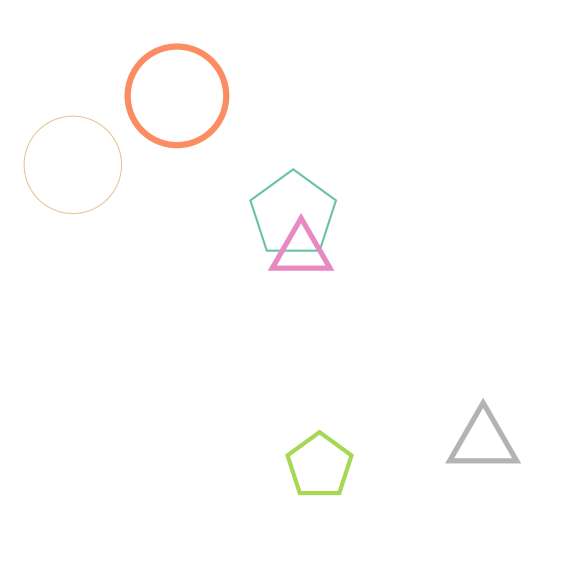[{"shape": "pentagon", "thickness": 1, "radius": 0.39, "center": [0.508, 0.628]}, {"shape": "circle", "thickness": 3, "radius": 0.43, "center": [0.306, 0.833]}, {"shape": "triangle", "thickness": 2.5, "radius": 0.29, "center": [0.521, 0.564]}, {"shape": "pentagon", "thickness": 2, "radius": 0.29, "center": [0.553, 0.193]}, {"shape": "circle", "thickness": 0.5, "radius": 0.42, "center": [0.126, 0.714]}, {"shape": "triangle", "thickness": 2.5, "radius": 0.34, "center": [0.837, 0.235]}]